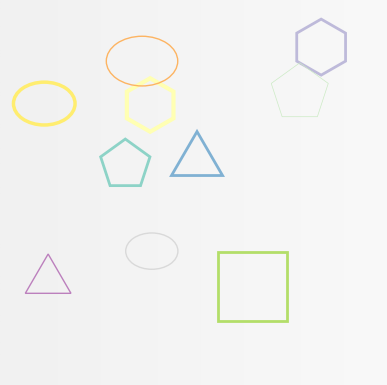[{"shape": "pentagon", "thickness": 2, "radius": 0.33, "center": [0.323, 0.572]}, {"shape": "hexagon", "thickness": 3, "radius": 0.35, "center": [0.388, 0.727]}, {"shape": "hexagon", "thickness": 2, "radius": 0.36, "center": [0.829, 0.878]}, {"shape": "triangle", "thickness": 2, "radius": 0.38, "center": [0.508, 0.582]}, {"shape": "oval", "thickness": 1, "radius": 0.46, "center": [0.367, 0.841]}, {"shape": "square", "thickness": 2, "radius": 0.45, "center": [0.652, 0.256]}, {"shape": "oval", "thickness": 1, "radius": 0.34, "center": [0.392, 0.348]}, {"shape": "triangle", "thickness": 1, "radius": 0.34, "center": [0.124, 0.272]}, {"shape": "pentagon", "thickness": 0.5, "radius": 0.39, "center": [0.774, 0.759]}, {"shape": "oval", "thickness": 2.5, "radius": 0.4, "center": [0.114, 0.731]}]